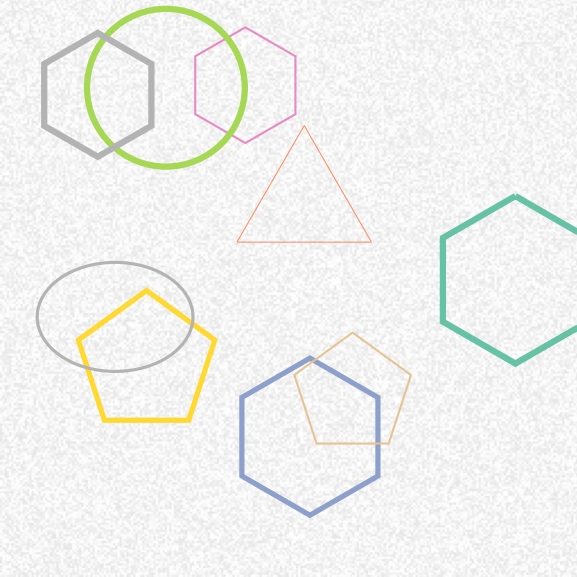[{"shape": "hexagon", "thickness": 3, "radius": 0.73, "center": [0.892, 0.515]}, {"shape": "triangle", "thickness": 0.5, "radius": 0.67, "center": [0.527, 0.647]}, {"shape": "hexagon", "thickness": 2.5, "radius": 0.68, "center": [0.537, 0.243]}, {"shape": "hexagon", "thickness": 1, "radius": 0.5, "center": [0.425, 0.852]}, {"shape": "circle", "thickness": 3, "radius": 0.68, "center": [0.287, 0.847]}, {"shape": "pentagon", "thickness": 2.5, "radius": 0.62, "center": [0.254, 0.372]}, {"shape": "pentagon", "thickness": 1, "radius": 0.53, "center": [0.611, 0.317]}, {"shape": "hexagon", "thickness": 3, "radius": 0.54, "center": [0.169, 0.835]}, {"shape": "oval", "thickness": 1.5, "radius": 0.67, "center": [0.199, 0.45]}]